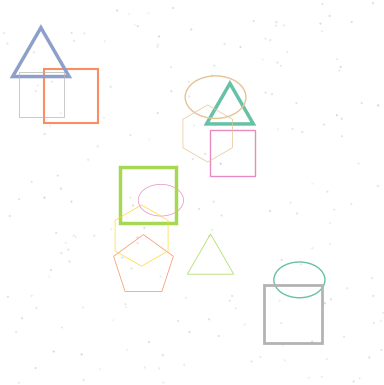[{"shape": "triangle", "thickness": 2.5, "radius": 0.35, "center": [0.597, 0.713]}, {"shape": "oval", "thickness": 1, "radius": 0.33, "center": [0.778, 0.273]}, {"shape": "square", "thickness": 1.5, "radius": 0.35, "center": [0.183, 0.751]}, {"shape": "pentagon", "thickness": 0.5, "radius": 0.41, "center": [0.373, 0.309]}, {"shape": "triangle", "thickness": 2.5, "radius": 0.42, "center": [0.106, 0.843]}, {"shape": "oval", "thickness": 0.5, "radius": 0.29, "center": [0.418, 0.48]}, {"shape": "square", "thickness": 1, "radius": 0.29, "center": [0.604, 0.602]}, {"shape": "triangle", "thickness": 0.5, "radius": 0.35, "center": [0.547, 0.323]}, {"shape": "square", "thickness": 2.5, "radius": 0.36, "center": [0.383, 0.493]}, {"shape": "hexagon", "thickness": 0.5, "radius": 0.4, "center": [0.368, 0.388]}, {"shape": "hexagon", "thickness": 0.5, "radius": 0.37, "center": [0.539, 0.653]}, {"shape": "oval", "thickness": 1, "radius": 0.39, "center": [0.56, 0.748]}, {"shape": "square", "thickness": 2, "radius": 0.38, "center": [0.76, 0.185]}, {"shape": "square", "thickness": 0.5, "radius": 0.29, "center": [0.108, 0.754]}]